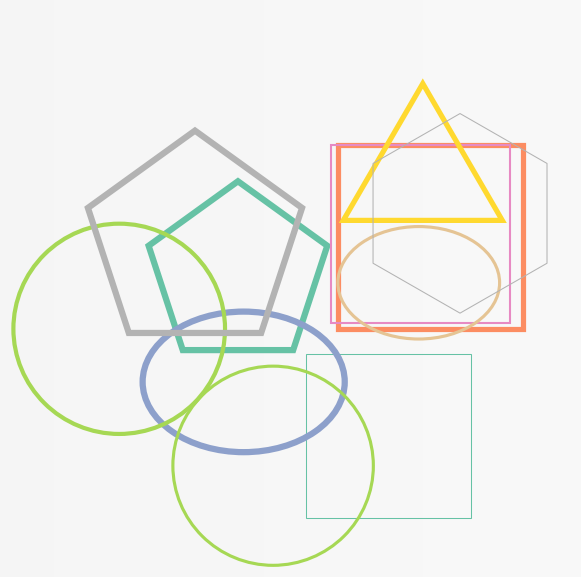[{"shape": "pentagon", "thickness": 3, "radius": 0.81, "center": [0.409, 0.524]}, {"shape": "square", "thickness": 0.5, "radius": 0.71, "center": [0.669, 0.244]}, {"shape": "square", "thickness": 2.5, "radius": 0.8, "center": [0.741, 0.589]}, {"shape": "oval", "thickness": 3, "radius": 0.87, "center": [0.419, 0.338]}, {"shape": "square", "thickness": 1, "radius": 0.77, "center": [0.724, 0.594]}, {"shape": "circle", "thickness": 2, "radius": 0.91, "center": [0.205, 0.43]}, {"shape": "circle", "thickness": 1.5, "radius": 0.86, "center": [0.47, 0.193]}, {"shape": "triangle", "thickness": 2.5, "radius": 0.79, "center": [0.727, 0.696]}, {"shape": "oval", "thickness": 1.5, "radius": 0.7, "center": [0.72, 0.509]}, {"shape": "pentagon", "thickness": 3, "radius": 0.97, "center": [0.335, 0.579]}, {"shape": "hexagon", "thickness": 0.5, "radius": 0.86, "center": [0.791, 0.63]}]